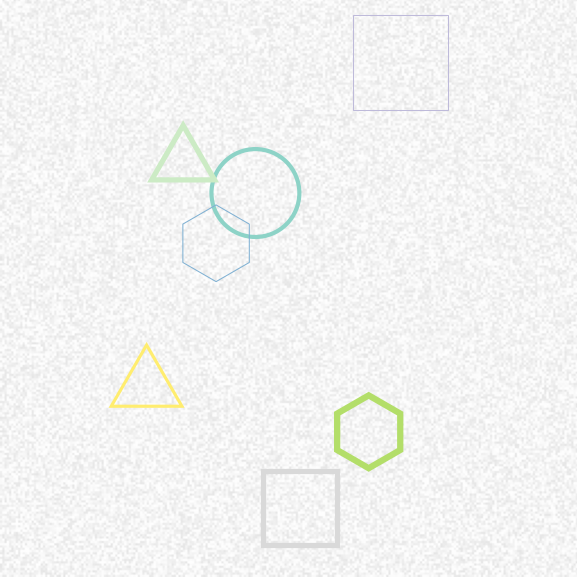[{"shape": "circle", "thickness": 2, "radius": 0.38, "center": [0.442, 0.665]}, {"shape": "square", "thickness": 0.5, "radius": 0.41, "center": [0.694, 0.891]}, {"shape": "hexagon", "thickness": 0.5, "radius": 0.33, "center": [0.374, 0.578]}, {"shape": "hexagon", "thickness": 3, "radius": 0.32, "center": [0.638, 0.251]}, {"shape": "square", "thickness": 2.5, "radius": 0.32, "center": [0.519, 0.12]}, {"shape": "triangle", "thickness": 2.5, "radius": 0.31, "center": [0.317, 0.719]}, {"shape": "triangle", "thickness": 1.5, "radius": 0.35, "center": [0.254, 0.331]}]